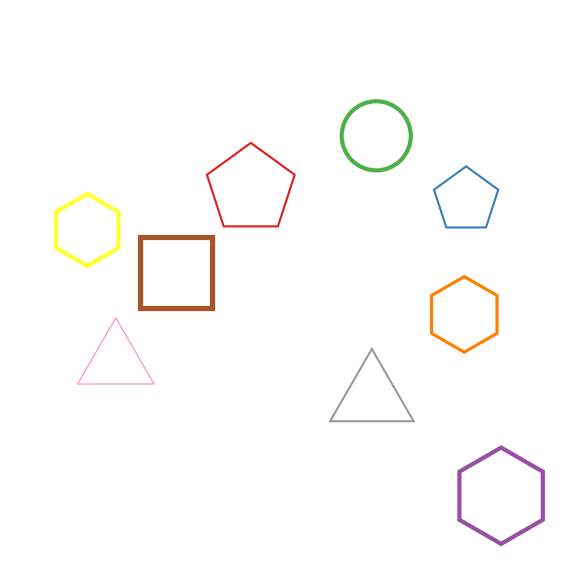[{"shape": "pentagon", "thickness": 1, "radius": 0.4, "center": [0.434, 0.672]}, {"shape": "pentagon", "thickness": 1, "radius": 0.29, "center": [0.807, 0.653]}, {"shape": "circle", "thickness": 2, "radius": 0.3, "center": [0.652, 0.764]}, {"shape": "hexagon", "thickness": 2, "radius": 0.42, "center": [0.868, 0.141]}, {"shape": "hexagon", "thickness": 1.5, "radius": 0.33, "center": [0.804, 0.455]}, {"shape": "hexagon", "thickness": 2, "radius": 0.31, "center": [0.151, 0.601]}, {"shape": "square", "thickness": 2.5, "radius": 0.31, "center": [0.305, 0.527]}, {"shape": "triangle", "thickness": 0.5, "radius": 0.38, "center": [0.201, 0.372]}, {"shape": "triangle", "thickness": 1, "radius": 0.42, "center": [0.644, 0.312]}]